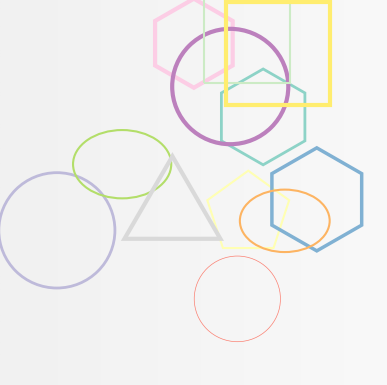[{"shape": "hexagon", "thickness": 2, "radius": 0.62, "center": [0.679, 0.696]}, {"shape": "pentagon", "thickness": 1.5, "radius": 0.56, "center": [0.641, 0.446]}, {"shape": "circle", "thickness": 2, "radius": 0.75, "center": [0.147, 0.402]}, {"shape": "circle", "thickness": 0.5, "radius": 0.56, "center": [0.612, 0.224]}, {"shape": "hexagon", "thickness": 2.5, "radius": 0.67, "center": [0.818, 0.482]}, {"shape": "oval", "thickness": 1.5, "radius": 0.58, "center": [0.735, 0.426]}, {"shape": "oval", "thickness": 1.5, "radius": 0.63, "center": [0.315, 0.574]}, {"shape": "hexagon", "thickness": 3, "radius": 0.58, "center": [0.5, 0.888]}, {"shape": "triangle", "thickness": 3, "radius": 0.71, "center": [0.445, 0.451]}, {"shape": "circle", "thickness": 3, "radius": 0.75, "center": [0.594, 0.775]}, {"shape": "square", "thickness": 1.5, "radius": 0.56, "center": [0.638, 0.896]}, {"shape": "square", "thickness": 3, "radius": 0.67, "center": [0.717, 0.861]}]